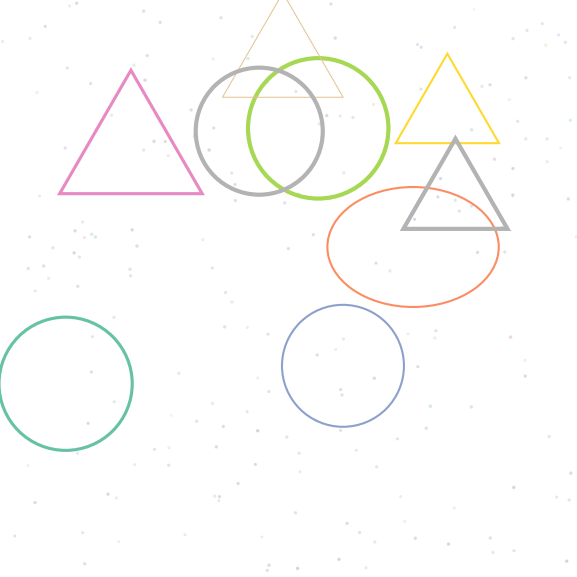[{"shape": "circle", "thickness": 1.5, "radius": 0.58, "center": [0.114, 0.335]}, {"shape": "oval", "thickness": 1, "radius": 0.74, "center": [0.715, 0.571]}, {"shape": "circle", "thickness": 1, "radius": 0.53, "center": [0.594, 0.366]}, {"shape": "triangle", "thickness": 1.5, "radius": 0.71, "center": [0.227, 0.735]}, {"shape": "circle", "thickness": 2, "radius": 0.61, "center": [0.551, 0.777]}, {"shape": "triangle", "thickness": 1, "radius": 0.52, "center": [0.775, 0.803]}, {"shape": "triangle", "thickness": 0.5, "radius": 0.6, "center": [0.49, 0.891]}, {"shape": "triangle", "thickness": 2, "radius": 0.52, "center": [0.789, 0.655]}, {"shape": "circle", "thickness": 2, "radius": 0.55, "center": [0.449, 0.772]}]